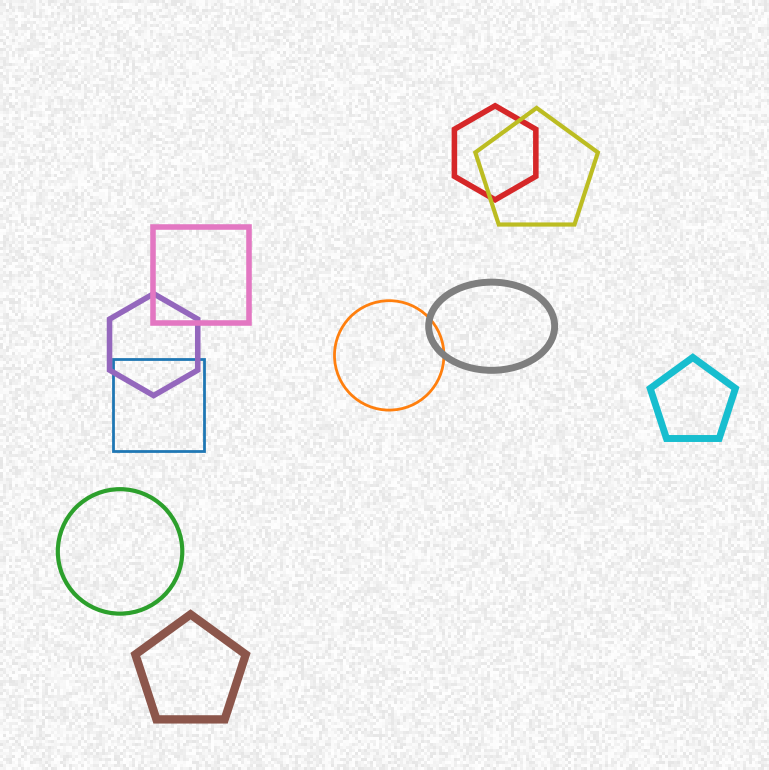[{"shape": "square", "thickness": 1, "radius": 0.3, "center": [0.206, 0.475]}, {"shape": "circle", "thickness": 1, "radius": 0.36, "center": [0.505, 0.538]}, {"shape": "circle", "thickness": 1.5, "radius": 0.4, "center": [0.156, 0.284]}, {"shape": "hexagon", "thickness": 2, "radius": 0.31, "center": [0.643, 0.802]}, {"shape": "hexagon", "thickness": 2, "radius": 0.33, "center": [0.2, 0.552]}, {"shape": "pentagon", "thickness": 3, "radius": 0.38, "center": [0.247, 0.127]}, {"shape": "square", "thickness": 2, "radius": 0.31, "center": [0.261, 0.643]}, {"shape": "oval", "thickness": 2.5, "radius": 0.41, "center": [0.639, 0.576]}, {"shape": "pentagon", "thickness": 1.5, "radius": 0.42, "center": [0.697, 0.776]}, {"shape": "pentagon", "thickness": 2.5, "radius": 0.29, "center": [0.9, 0.478]}]